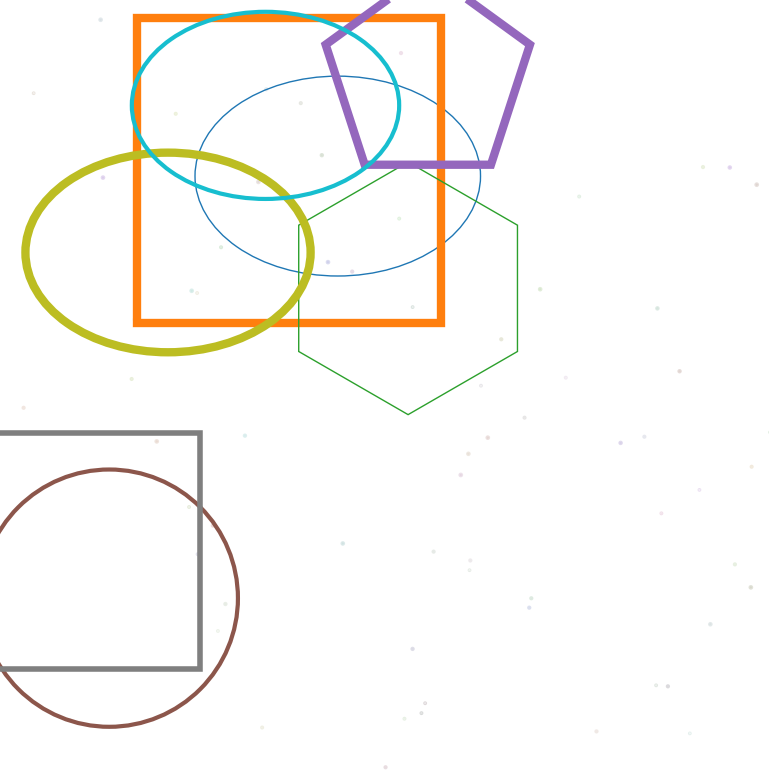[{"shape": "oval", "thickness": 0.5, "radius": 0.93, "center": [0.439, 0.771]}, {"shape": "square", "thickness": 3, "radius": 0.99, "center": [0.375, 0.779]}, {"shape": "hexagon", "thickness": 0.5, "radius": 0.82, "center": [0.53, 0.626]}, {"shape": "pentagon", "thickness": 3, "radius": 0.7, "center": [0.556, 0.899]}, {"shape": "circle", "thickness": 1.5, "radius": 0.84, "center": [0.142, 0.223]}, {"shape": "square", "thickness": 2, "radius": 0.77, "center": [0.107, 0.285]}, {"shape": "oval", "thickness": 3, "radius": 0.93, "center": [0.218, 0.672]}, {"shape": "oval", "thickness": 1.5, "radius": 0.87, "center": [0.345, 0.863]}]